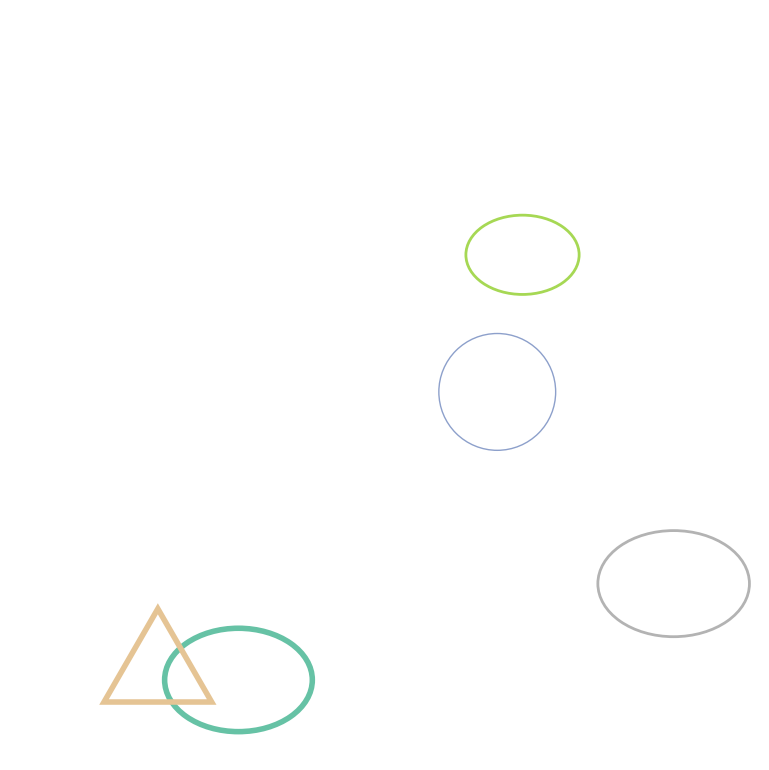[{"shape": "oval", "thickness": 2, "radius": 0.48, "center": [0.31, 0.117]}, {"shape": "circle", "thickness": 0.5, "radius": 0.38, "center": [0.646, 0.491]}, {"shape": "oval", "thickness": 1, "radius": 0.37, "center": [0.679, 0.669]}, {"shape": "triangle", "thickness": 2, "radius": 0.4, "center": [0.205, 0.129]}, {"shape": "oval", "thickness": 1, "radius": 0.49, "center": [0.875, 0.242]}]